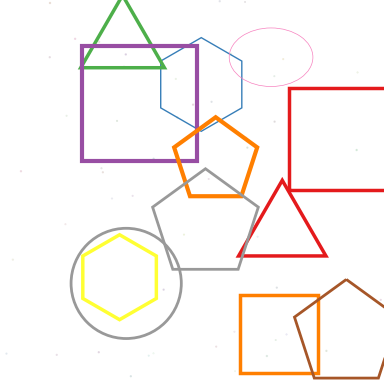[{"shape": "square", "thickness": 2.5, "radius": 0.66, "center": [0.884, 0.638]}, {"shape": "triangle", "thickness": 2.5, "radius": 0.65, "center": [0.733, 0.401]}, {"shape": "hexagon", "thickness": 1, "radius": 0.61, "center": [0.523, 0.781]}, {"shape": "triangle", "thickness": 2.5, "radius": 0.63, "center": [0.318, 0.887]}, {"shape": "square", "thickness": 3, "radius": 0.75, "center": [0.363, 0.731]}, {"shape": "square", "thickness": 2.5, "radius": 0.51, "center": [0.724, 0.132]}, {"shape": "pentagon", "thickness": 3, "radius": 0.57, "center": [0.56, 0.582]}, {"shape": "hexagon", "thickness": 2.5, "radius": 0.55, "center": [0.311, 0.28]}, {"shape": "pentagon", "thickness": 2, "radius": 0.71, "center": [0.9, 0.133]}, {"shape": "oval", "thickness": 0.5, "radius": 0.54, "center": [0.704, 0.851]}, {"shape": "pentagon", "thickness": 2, "radius": 0.72, "center": [0.534, 0.417]}, {"shape": "circle", "thickness": 2, "radius": 0.72, "center": [0.328, 0.264]}]